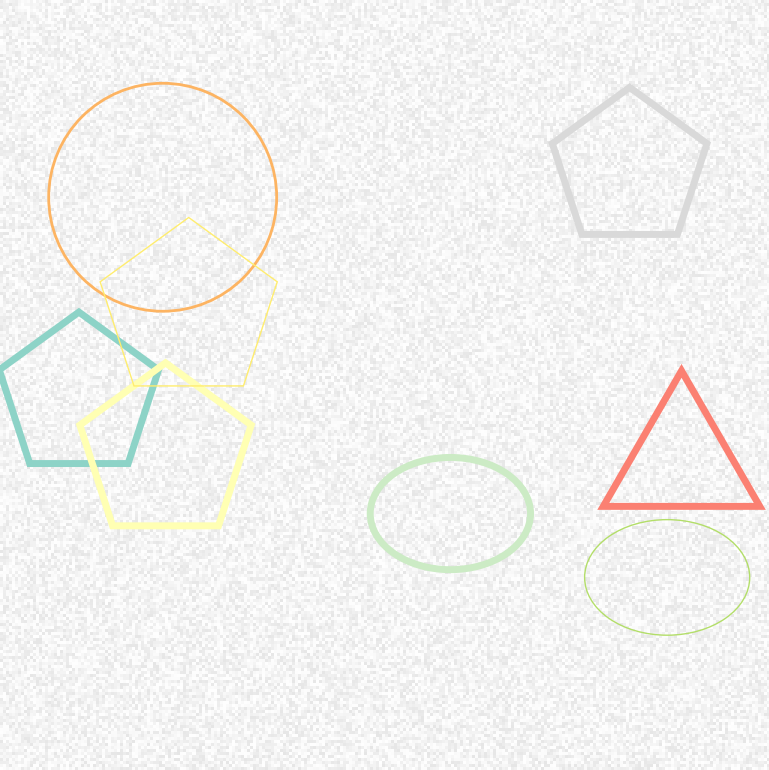[{"shape": "pentagon", "thickness": 2.5, "radius": 0.54, "center": [0.102, 0.486]}, {"shape": "pentagon", "thickness": 2.5, "radius": 0.59, "center": [0.215, 0.412]}, {"shape": "triangle", "thickness": 2.5, "radius": 0.59, "center": [0.885, 0.401]}, {"shape": "circle", "thickness": 1, "radius": 0.74, "center": [0.211, 0.744]}, {"shape": "oval", "thickness": 0.5, "radius": 0.54, "center": [0.866, 0.25]}, {"shape": "pentagon", "thickness": 2.5, "radius": 0.53, "center": [0.818, 0.781]}, {"shape": "oval", "thickness": 2.5, "radius": 0.52, "center": [0.585, 0.333]}, {"shape": "pentagon", "thickness": 0.5, "radius": 0.6, "center": [0.245, 0.597]}]